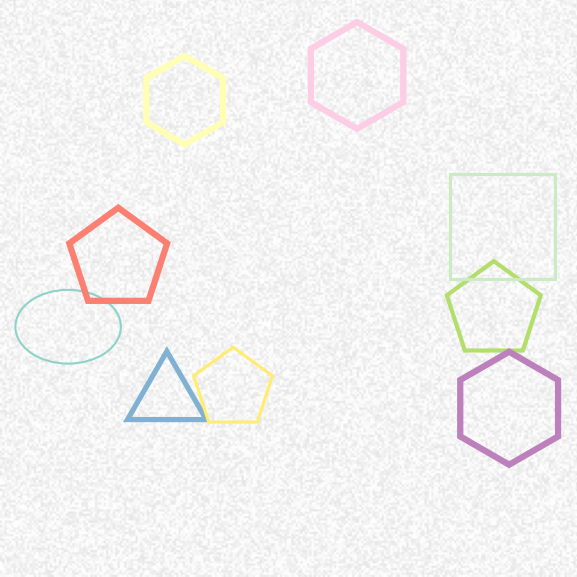[{"shape": "oval", "thickness": 1, "radius": 0.46, "center": [0.118, 0.433]}, {"shape": "hexagon", "thickness": 3, "radius": 0.38, "center": [0.32, 0.826]}, {"shape": "pentagon", "thickness": 3, "radius": 0.45, "center": [0.205, 0.55]}, {"shape": "triangle", "thickness": 2.5, "radius": 0.39, "center": [0.289, 0.312]}, {"shape": "pentagon", "thickness": 2, "radius": 0.43, "center": [0.855, 0.461]}, {"shape": "hexagon", "thickness": 3, "radius": 0.46, "center": [0.618, 0.869]}, {"shape": "hexagon", "thickness": 3, "radius": 0.49, "center": [0.882, 0.292]}, {"shape": "square", "thickness": 1.5, "radius": 0.45, "center": [0.87, 0.607]}, {"shape": "pentagon", "thickness": 1.5, "radius": 0.36, "center": [0.404, 0.326]}]